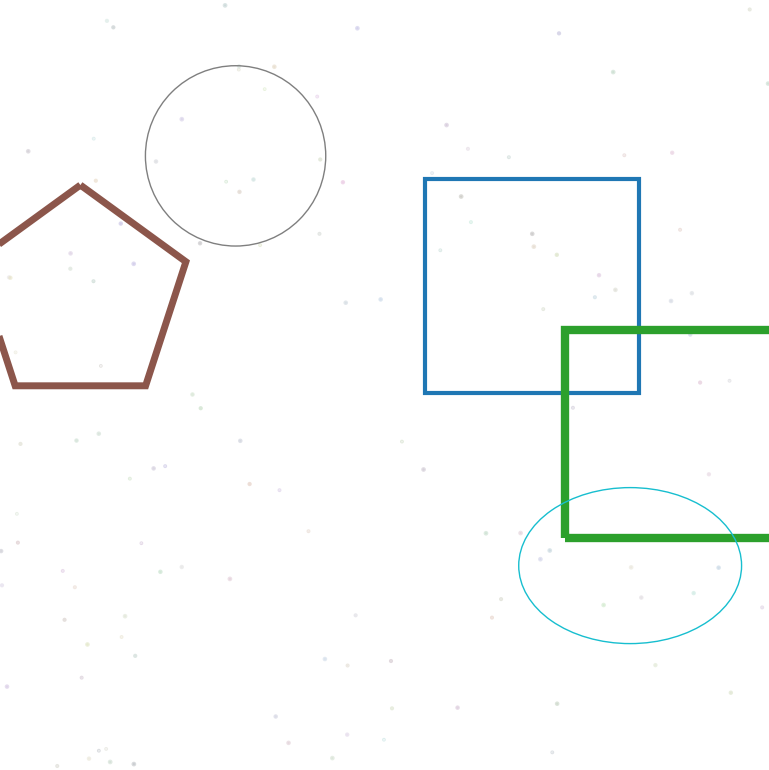[{"shape": "square", "thickness": 1.5, "radius": 0.69, "center": [0.691, 0.628]}, {"shape": "square", "thickness": 3, "radius": 0.68, "center": [0.869, 0.436]}, {"shape": "pentagon", "thickness": 2.5, "radius": 0.72, "center": [0.104, 0.616]}, {"shape": "circle", "thickness": 0.5, "radius": 0.59, "center": [0.306, 0.798]}, {"shape": "oval", "thickness": 0.5, "radius": 0.72, "center": [0.818, 0.265]}]